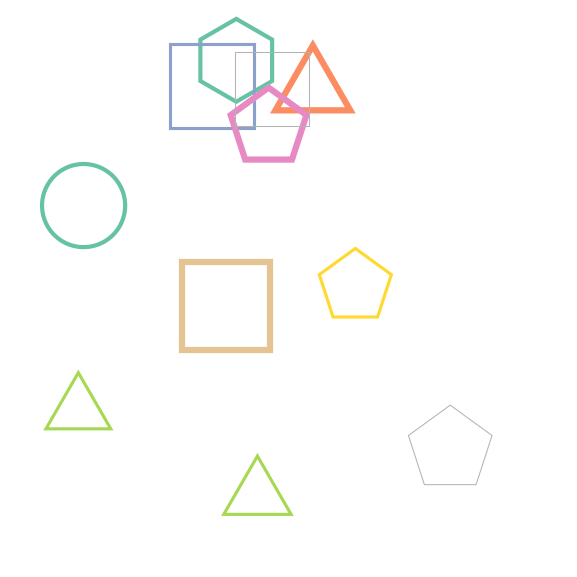[{"shape": "circle", "thickness": 2, "radius": 0.36, "center": [0.145, 0.643]}, {"shape": "hexagon", "thickness": 2, "radius": 0.36, "center": [0.409, 0.895]}, {"shape": "triangle", "thickness": 3, "radius": 0.37, "center": [0.542, 0.846]}, {"shape": "square", "thickness": 1.5, "radius": 0.36, "center": [0.366, 0.85]}, {"shape": "pentagon", "thickness": 3, "radius": 0.34, "center": [0.465, 0.779]}, {"shape": "triangle", "thickness": 1.5, "radius": 0.34, "center": [0.446, 0.142]}, {"shape": "triangle", "thickness": 1.5, "radius": 0.32, "center": [0.136, 0.289]}, {"shape": "pentagon", "thickness": 1.5, "radius": 0.33, "center": [0.615, 0.503]}, {"shape": "square", "thickness": 3, "radius": 0.38, "center": [0.392, 0.47]}, {"shape": "square", "thickness": 0.5, "radius": 0.32, "center": [0.471, 0.845]}, {"shape": "pentagon", "thickness": 0.5, "radius": 0.38, "center": [0.78, 0.221]}]